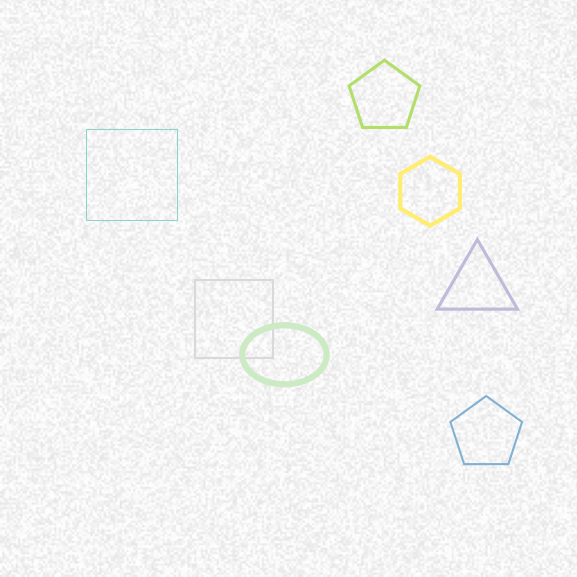[{"shape": "square", "thickness": 0.5, "radius": 0.39, "center": [0.228, 0.697]}, {"shape": "triangle", "thickness": 1.5, "radius": 0.4, "center": [0.827, 0.504]}, {"shape": "pentagon", "thickness": 1, "radius": 0.33, "center": [0.842, 0.248]}, {"shape": "pentagon", "thickness": 1.5, "radius": 0.32, "center": [0.666, 0.831]}, {"shape": "square", "thickness": 1, "radius": 0.34, "center": [0.405, 0.447]}, {"shape": "oval", "thickness": 3, "radius": 0.37, "center": [0.493, 0.385]}, {"shape": "hexagon", "thickness": 2, "radius": 0.3, "center": [0.745, 0.668]}]